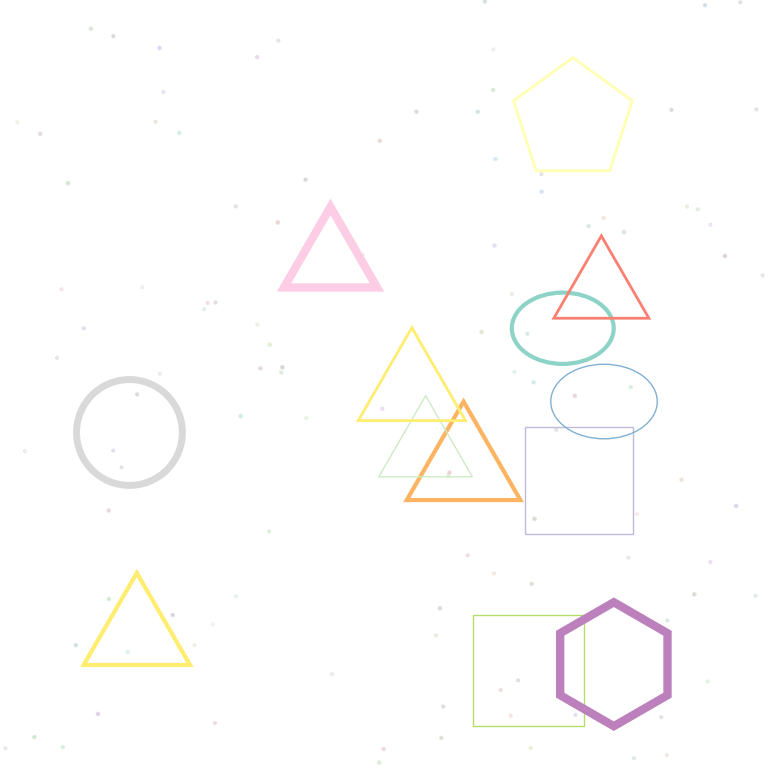[{"shape": "oval", "thickness": 1.5, "radius": 0.33, "center": [0.731, 0.574]}, {"shape": "pentagon", "thickness": 1, "radius": 0.41, "center": [0.744, 0.844]}, {"shape": "square", "thickness": 0.5, "radius": 0.35, "center": [0.752, 0.376]}, {"shape": "triangle", "thickness": 1, "radius": 0.36, "center": [0.781, 0.622]}, {"shape": "oval", "thickness": 0.5, "radius": 0.35, "center": [0.784, 0.479]}, {"shape": "triangle", "thickness": 1.5, "radius": 0.43, "center": [0.602, 0.393]}, {"shape": "square", "thickness": 0.5, "radius": 0.36, "center": [0.686, 0.129]}, {"shape": "triangle", "thickness": 3, "radius": 0.35, "center": [0.429, 0.662]}, {"shape": "circle", "thickness": 2.5, "radius": 0.34, "center": [0.168, 0.438]}, {"shape": "hexagon", "thickness": 3, "radius": 0.4, "center": [0.797, 0.137]}, {"shape": "triangle", "thickness": 0.5, "radius": 0.35, "center": [0.553, 0.416]}, {"shape": "triangle", "thickness": 1.5, "radius": 0.4, "center": [0.178, 0.176]}, {"shape": "triangle", "thickness": 1, "radius": 0.4, "center": [0.535, 0.494]}]